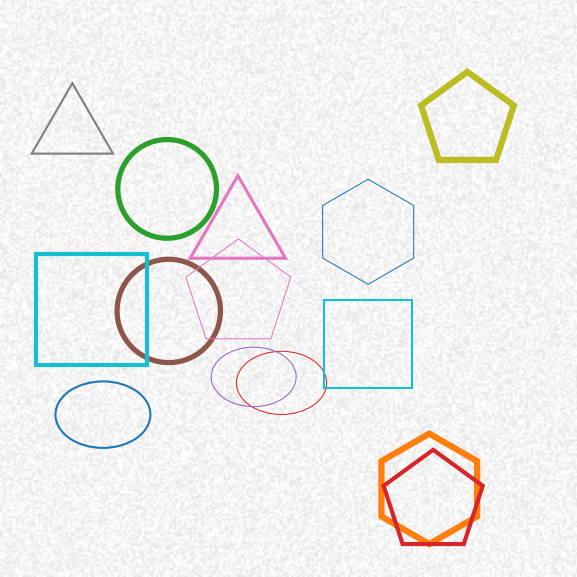[{"shape": "hexagon", "thickness": 0.5, "radius": 0.46, "center": [0.638, 0.598]}, {"shape": "oval", "thickness": 1, "radius": 0.41, "center": [0.178, 0.281]}, {"shape": "hexagon", "thickness": 3, "radius": 0.48, "center": [0.743, 0.153]}, {"shape": "circle", "thickness": 2.5, "radius": 0.43, "center": [0.289, 0.672]}, {"shape": "pentagon", "thickness": 2, "radius": 0.45, "center": [0.75, 0.13]}, {"shape": "oval", "thickness": 0.5, "radius": 0.39, "center": [0.487, 0.336]}, {"shape": "oval", "thickness": 0.5, "radius": 0.37, "center": [0.439, 0.347]}, {"shape": "circle", "thickness": 2.5, "radius": 0.45, "center": [0.292, 0.461]}, {"shape": "triangle", "thickness": 1.5, "radius": 0.48, "center": [0.412, 0.6]}, {"shape": "pentagon", "thickness": 0.5, "radius": 0.48, "center": [0.413, 0.49]}, {"shape": "triangle", "thickness": 1, "radius": 0.41, "center": [0.125, 0.774]}, {"shape": "pentagon", "thickness": 3, "radius": 0.42, "center": [0.809, 0.79]}, {"shape": "square", "thickness": 2, "radius": 0.48, "center": [0.158, 0.463]}, {"shape": "square", "thickness": 1, "radius": 0.38, "center": [0.637, 0.403]}]